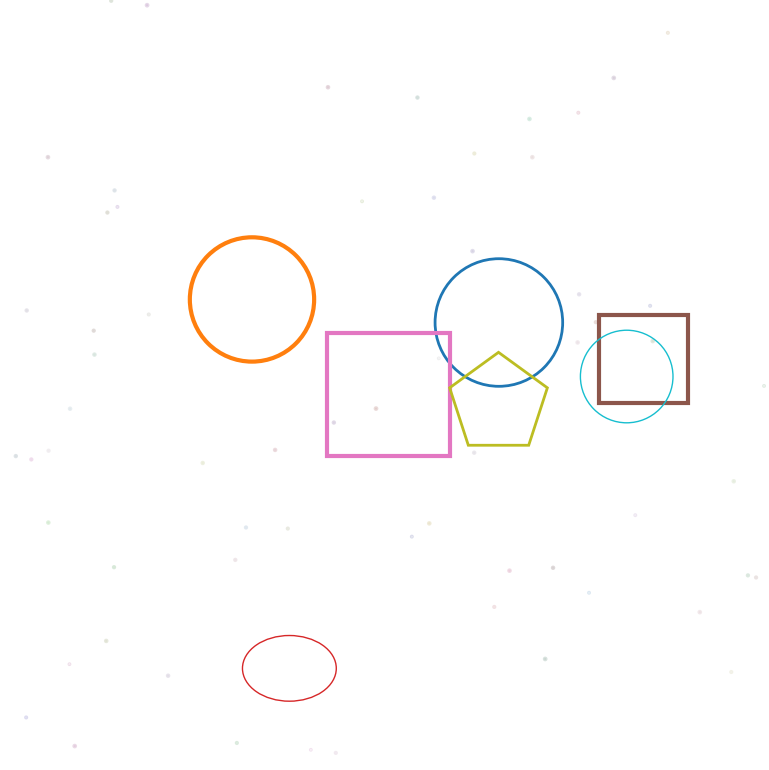[{"shape": "circle", "thickness": 1, "radius": 0.41, "center": [0.648, 0.581]}, {"shape": "circle", "thickness": 1.5, "radius": 0.4, "center": [0.327, 0.611]}, {"shape": "oval", "thickness": 0.5, "radius": 0.3, "center": [0.376, 0.132]}, {"shape": "square", "thickness": 1.5, "radius": 0.29, "center": [0.836, 0.533]}, {"shape": "square", "thickness": 1.5, "radius": 0.4, "center": [0.505, 0.488]}, {"shape": "pentagon", "thickness": 1, "radius": 0.33, "center": [0.647, 0.476]}, {"shape": "circle", "thickness": 0.5, "radius": 0.3, "center": [0.814, 0.511]}]